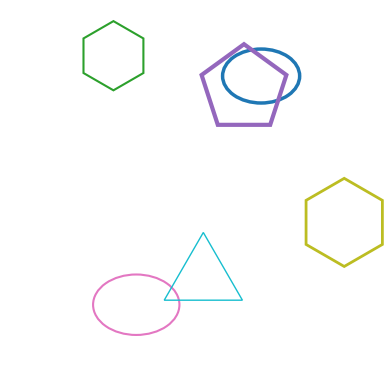[{"shape": "oval", "thickness": 2.5, "radius": 0.5, "center": [0.678, 0.803]}, {"shape": "hexagon", "thickness": 1.5, "radius": 0.45, "center": [0.295, 0.855]}, {"shape": "pentagon", "thickness": 3, "radius": 0.58, "center": [0.634, 0.769]}, {"shape": "oval", "thickness": 1.5, "radius": 0.56, "center": [0.354, 0.209]}, {"shape": "hexagon", "thickness": 2, "radius": 0.57, "center": [0.894, 0.422]}, {"shape": "triangle", "thickness": 1, "radius": 0.59, "center": [0.528, 0.279]}]